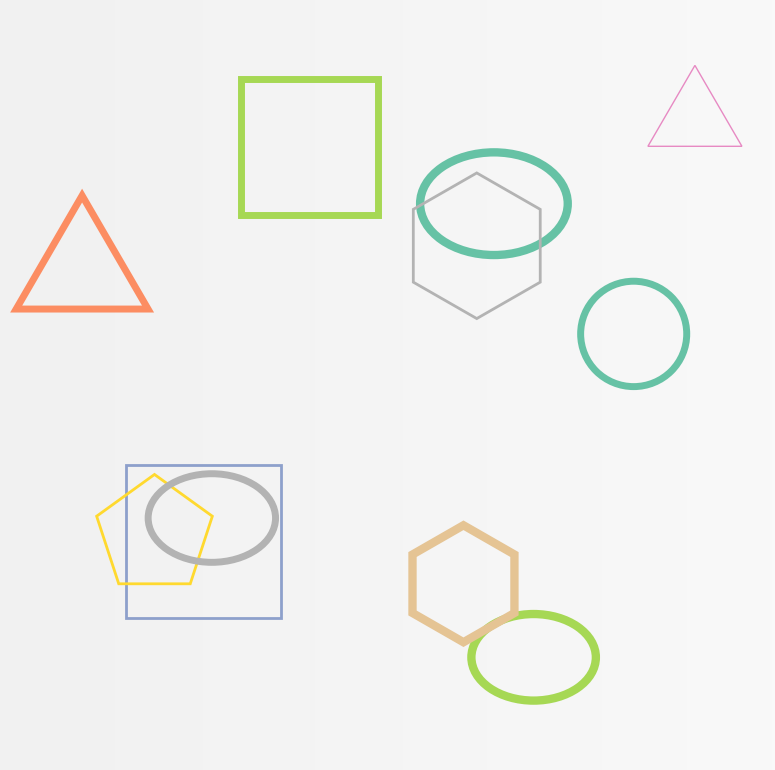[{"shape": "circle", "thickness": 2.5, "radius": 0.34, "center": [0.818, 0.566]}, {"shape": "oval", "thickness": 3, "radius": 0.48, "center": [0.637, 0.735]}, {"shape": "triangle", "thickness": 2.5, "radius": 0.49, "center": [0.106, 0.648]}, {"shape": "square", "thickness": 1, "radius": 0.5, "center": [0.262, 0.297]}, {"shape": "triangle", "thickness": 0.5, "radius": 0.35, "center": [0.897, 0.845]}, {"shape": "oval", "thickness": 3, "radius": 0.4, "center": [0.689, 0.146]}, {"shape": "square", "thickness": 2.5, "radius": 0.44, "center": [0.4, 0.809]}, {"shape": "pentagon", "thickness": 1, "radius": 0.39, "center": [0.199, 0.305]}, {"shape": "hexagon", "thickness": 3, "radius": 0.38, "center": [0.598, 0.242]}, {"shape": "oval", "thickness": 2.5, "radius": 0.41, "center": [0.273, 0.327]}, {"shape": "hexagon", "thickness": 1, "radius": 0.47, "center": [0.615, 0.681]}]